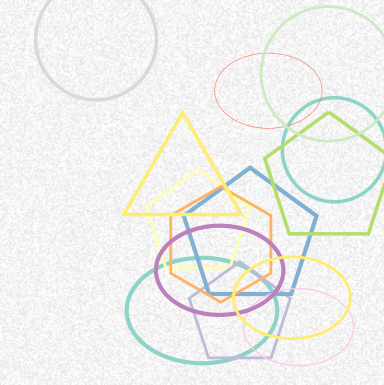[{"shape": "oval", "thickness": 3, "radius": 0.98, "center": [0.525, 0.193]}, {"shape": "circle", "thickness": 2.5, "radius": 0.68, "center": [0.869, 0.611]}, {"shape": "pentagon", "thickness": 2, "radius": 0.71, "center": [0.514, 0.419]}, {"shape": "pentagon", "thickness": 2, "radius": 0.69, "center": [0.623, 0.182]}, {"shape": "oval", "thickness": 0.5, "radius": 0.7, "center": [0.697, 0.764]}, {"shape": "pentagon", "thickness": 3, "radius": 0.91, "center": [0.65, 0.383]}, {"shape": "hexagon", "thickness": 2, "radius": 0.75, "center": [0.574, 0.365]}, {"shape": "pentagon", "thickness": 2.5, "radius": 0.87, "center": [0.854, 0.534]}, {"shape": "oval", "thickness": 1, "radius": 0.71, "center": [0.776, 0.15]}, {"shape": "circle", "thickness": 2.5, "radius": 0.78, "center": [0.249, 0.897]}, {"shape": "oval", "thickness": 3, "radius": 0.83, "center": [0.571, 0.298]}, {"shape": "circle", "thickness": 2, "radius": 0.87, "center": [0.853, 0.808]}, {"shape": "triangle", "thickness": 2.5, "radius": 0.88, "center": [0.474, 0.531]}, {"shape": "oval", "thickness": 2, "radius": 0.76, "center": [0.758, 0.227]}]